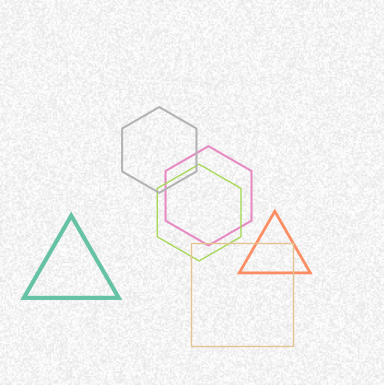[{"shape": "triangle", "thickness": 3, "radius": 0.71, "center": [0.185, 0.297]}, {"shape": "triangle", "thickness": 2, "radius": 0.53, "center": [0.714, 0.345]}, {"shape": "hexagon", "thickness": 1.5, "radius": 0.64, "center": [0.542, 0.491]}, {"shape": "hexagon", "thickness": 1, "radius": 0.63, "center": [0.517, 0.448]}, {"shape": "square", "thickness": 1, "radius": 0.67, "center": [0.628, 0.236]}, {"shape": "hexagon", "thickness": 1.5, "radius": 0.56, "center": [0.414, 0.61]}]